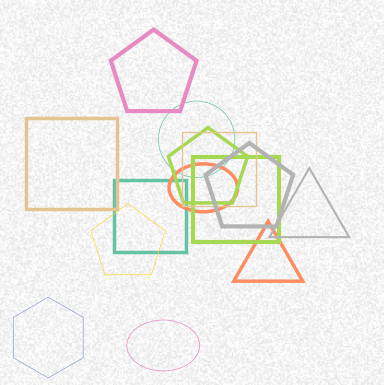[{"shape": "square", "thickness": 2.5, "radius": 0.47, "center": [0.389, 0.44]}, {"shape": "circle", "thickness": 0.5, "radius": 0.5, "center": [0.511, 0.638]}, {"shape": "triangle", "thickness": 2.5, "radius": 0.52, "center": [0.697, 0.321]}, {"shape": "oval", "thickness": 2.5, "radius": 0.45, "center": [0.528, 0.512]}, {"shape": "hexagon", "thickness": 0.5, "radius": 0.52, "center": [0.125, 0.123]}, {"shape": "oval", "thickness": 0.5, "radius": 0.47, "center": [0.424, 0.103]}, {"shape": "pentagon", "thickness": 3, "radius": 0.59, "center": [0.399, 0.806]}, {"shape": "pentagon", "thickness": 2.5, "radius": 0.54, "center": [0.54, 0.56]}, {"shape": "square", "thickness": 3, "radius": 0.56, "center": [0.613, 0.482]}, {"shape": "pentagon", "thickness": 0.5, "radius": 0.51, "center": [0.333, 0.369]}, {"shape": "square", "thickness": 2.5, "radius": 0.59, "center": [0.187, 0.576]}, {"shape": "square", "thickness": 1, "radius": 0.48, "center": [0.568, 0.561]}, {"shape": "pentagon", "thickness": 3, "radius": 0.6, "center": [0.648, 0.509]}, {"shape": "triangle", "thickness": 1.5, "radius": 0.6, "center": [0.803, 0.444]}]